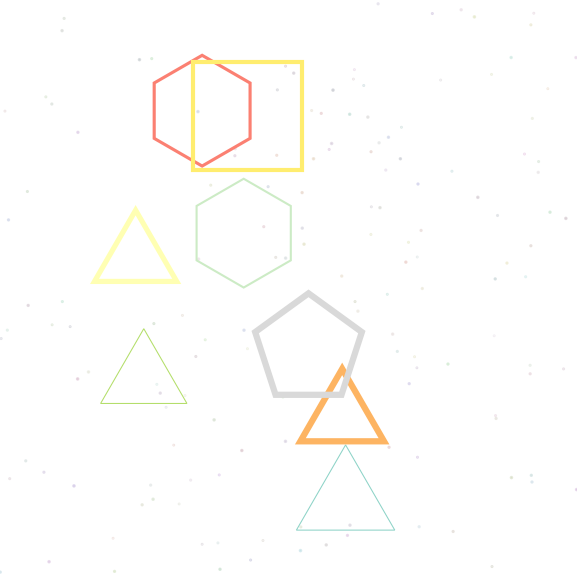[{"shape": "triangle", "thickness": 0.5, "radius": 0.49, "center": [0.598, 0.13]}, {"shape": "triangle", "thickness": 2.5, "radius": 0.41, "center": [0.235, 0.553]}, {"shape": "hexagon", "thickness": 1.5, "radius": 0.48, "center": [0.35, 0.807]}, {"shape": "triangle", "thickness": 3, "radius": 0.42, "center": [0.593, 0.277]}, {"shape": "triangle", "thickness": 0.5, "radius": 0.43, "center": [0.249, 0.344]}, {"shape": "pentagon", "thickness": 3, "radius": 0.49, "center": [0.534, 0.394]}, {"shape": "hexagon", "thickness": 1, "radius": 0.47, "center": [0.422, 0.595]}, {"shape": "square", "thickness": 2, "radius": 0.47, "center": [0.429, 0.798]}]